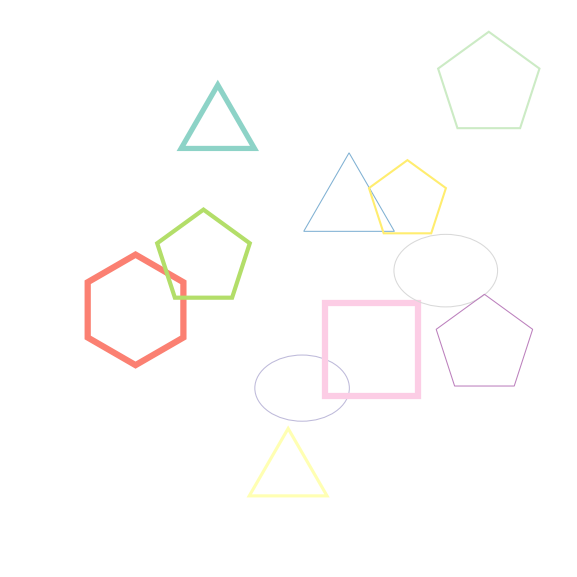[{"shape": "triangle", "thickness": 2.5, "radius": 0.37, "center": [0.377, 0.779]}, {"shape": "triangle", "thickness": 1.5, "radius": 0.39, "center": [0.499, 0.179]}, {"shape": "oval", "thickness": 0.5, "radius": 0.41, "center": [0.523, 0.327]}, {"shape": "hexagon", "thickness": 3, "radius": 0.48, "center": [0.235, 0.463]}, {"shape": "triangle", "thickness": 0.5, "radius": 0.45, "center": [0.604, 0.644]}, {"shape": "pentagon", "thickness": 2, "radius": 0.42, "center": [0.352, 0.552]}, {"shape": "square", "thickness": 3, "radius": 0.4, "center": [0.643, 0.394]}, {"shape": "oval", "thickness": 0.5, "radius": 0.45, "center": [0.772, 0.531]}, {"shape": "pentagon", "thickness": 0.5, "radius": 0.44, "center": [0.839, 0.402]}, {"shape": "pentagon", "thickness": 1, "radius": 0.46, "center": [0.846, 0.852]}, {"shape": "pentagon", "thickness": 1, "radius": 0.35, "center": [0.706, 0.652]}]